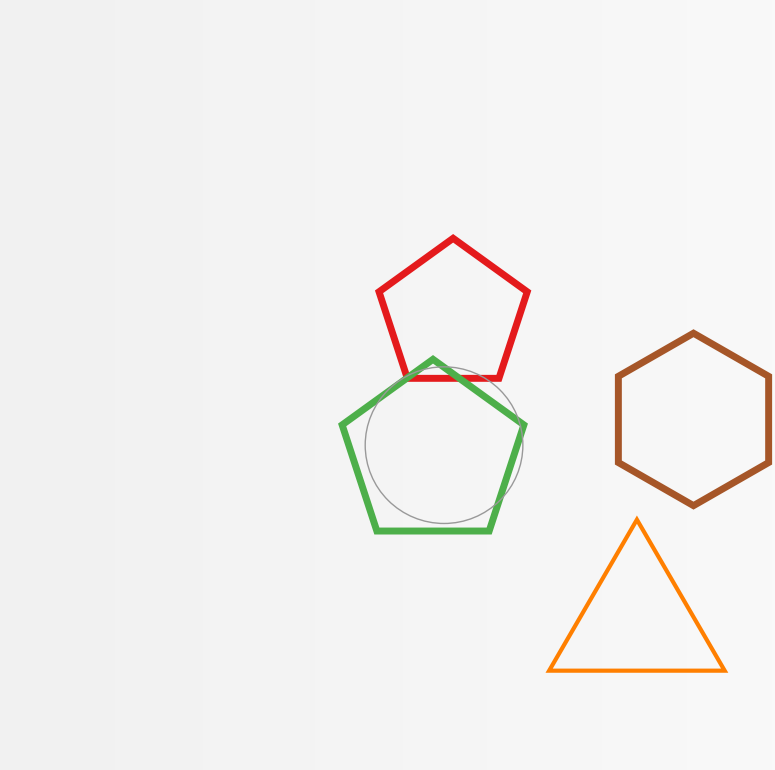[{"shape": "pentagon", "thickness": 2.5, "radius": 0.5, "center": [0.585, 0.59]}, {"shape": "pentagon", "thickness": 2.5, "radius": 0.62, "center": [0.559, 0.41]}, {"shape": "triangle", "thickness": 1.5, "radius": 0.65, "center": [0.822, 0.194]}, {"shape": "hexagon", "thickness": 2.5, "radius": 0.56, "center": [0.895, 0.455]}, {"shape": "circle", "thickness": 0.5, "radius": 0.51, "center": [0.573, 0.422]}]